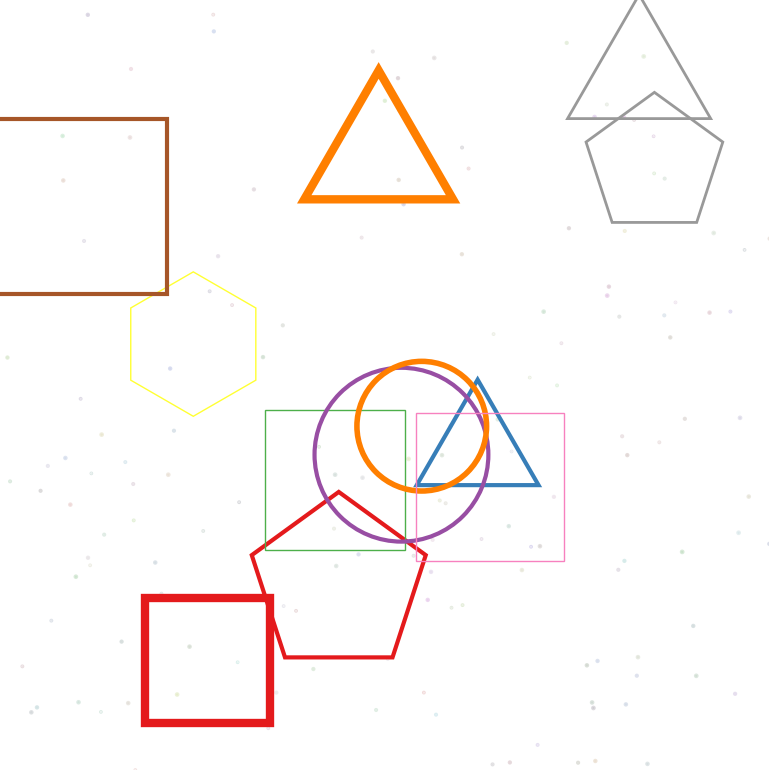[{"shape": "square", "thickness": 3, "radius": 0.41, "center": [0.269, 0.142]}, {"shape": "pentagon", "thickness": 1.5, "radius": 0.59, "center": [0.44, 0.242]}, {"shape": "triangle", "thickness": 1.5, "radius": 0.46, "center": [0.62, 0.416]}, {"shape": "square", "thickness": 0.5, "radius": 0.45, "center": [0.435, 0.376]}, {"shape": "circle", "thickness": 1.5, "radius": 0.56, "center": [0.521, 0.409]}, {"shape": "triangle", "thickness": 3, "radius": 0.56, "center": [0.492, 0.797]}, {"shape": "circle", "thickness": 2, "radius": 0.42, "center": [0.548, 0.447]}, {"shape": "hexagon", "thickness": 0.5, "radius": 0.47, "center": [0.251, 0.553]}, {"shape": "square", "thickness": 1.5, "radius": 0.57, "center": [0.103, 0.732]}, {"shape": "square", "thickness": 0.5, "radius": 0.48, "center": [0.637, 0.368]}, {"shape": "triangle", "thickness": 1, "radius": 0.54, "center": [0.83, 0.9]}, {"shape": "pentagon", "thickness": 1, "radius": 0.47, "center": [0.85, 0.787]}]